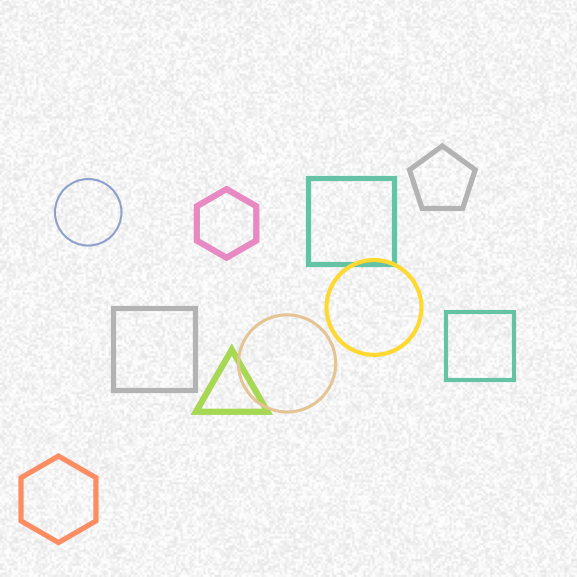[{"shape": "square", "thickness": 2, "radius": 0.29, "center": [0.832, 0.401]}, {"shape": "square", "thickness": 2.5, "radius": 0.37, "center": [0.607, 0.616]}, {"shape": "hexagon", "thickness": 2.5, "radius": 0.37, "center": [0.101, 0.135]}, {"shape": "circle", "thickness": 1, "radius": 0.29, "center": [0.153, 0.632]}, {"shape": "hexagon", "thickness": 3, "radius": 0.3, "center": [0.392, 0.612]}, {"shape": "triangle", "thickness": 3, "radius": 0.36, "center": [0.401, 0.322]}, {"shape": "circle", "thickness": 2, "radius": 0.41, "center": [0.648, 0.467]}, {"shape": "circle", "thickness": 1.5, "radius": 0.42, "center": [0.497, 0.37]}, {"shape": "square", "thickness": 2.5, "radius": 0.36, "center": [0.267, 0.395]}, {"shape": "pentagon", "thickness": 2.5, "radius": 0.3, "center": [0.766, 0.687]}]